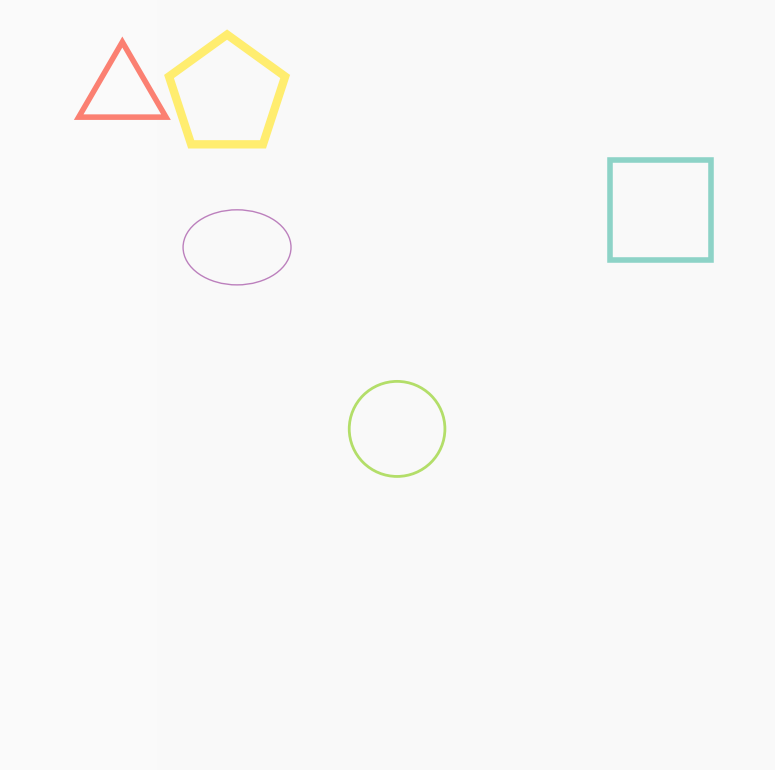[{"shape": "square", "thickness": 2, "radius": 0.32, "center": [0.852, 0.728]}, {"shape": "triangle", "thickness": 2, "radius": 0.33, "center": [0.158, 0.88]}, {"shape": "circle", "thickness": 1, "radius": 0.31, "center": [0.512, 0.443]}, {"shape": "oval", "thickness": 0.5, "radius": 0.35, "center": [0.306, 0.679]}, {"shape": "pentagon", "thickness": 3, "radius": 0.39, "center": [0.293, 0.876]}]